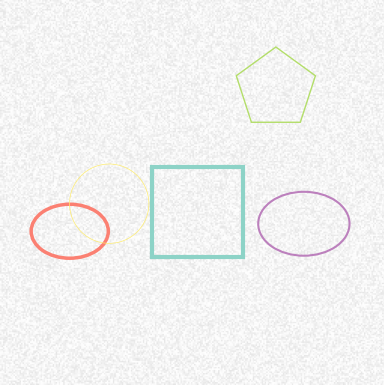[{"shape": "square", "thickness": 3, "radius": 0.59, "center": [0.513, 0.45]}, {"shape": "oval", "thickness": 2.5, "radius": 0.5, "center": [0.181, 0.399]}, {"shape": "pentagon", "thickness": 1, "radius": 0.54, "center": [0.717, 0.77]}, {"shape": "oval", "thickness": 1.5, "radius": 0.59, "center": [0.789, 0.419]}, {"shape": "circle", "thickness": 0.5, "radius": 0.52, "center": [0.284, 0.471]}]